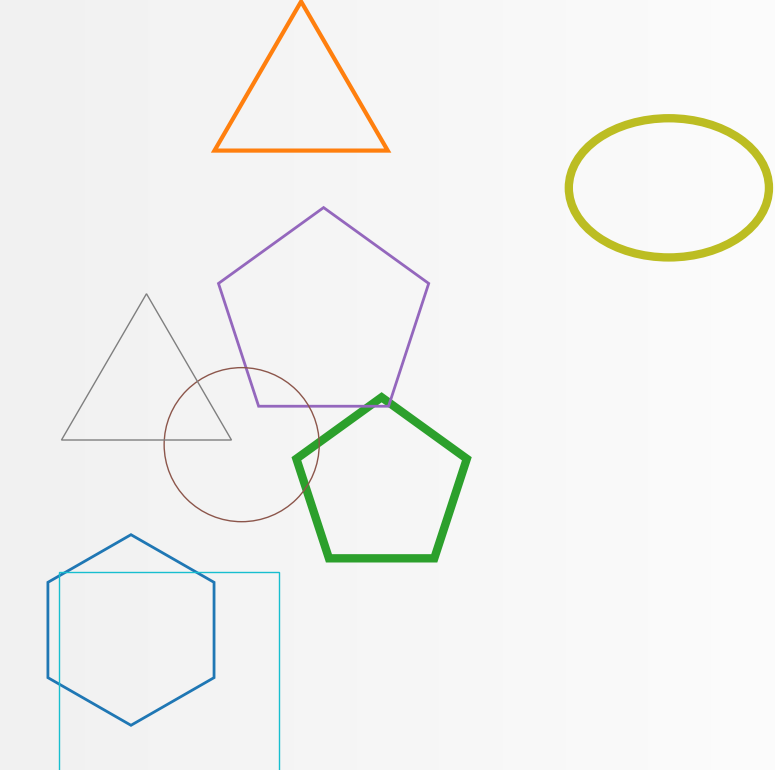[{"shape": "hexagon", "thickness": 1, "radius": 0.62, "center": [0.169, 0.182]}, {"shape": "triangle", "thickness": 1.5, "radius": 0.65, "center": [0.389, 0.869]}, {"shape": "pentagon", "thickness": 3, "radius": 0.58, "center": [0.492, 0.368]}, {"shape": "pentagon", "thickness": 1, "radius": 0.71, "center": [0.418, 0.588]}, {"shape": "circle", "thickness": 0.5, "radius": 0.5, "center": [0.312, 0.423]}, {"shape": "triangle", "thickness": 0.5, "radius": 0.63, "center": [0.189, 0.492]}, {"shape": "oval", "thickness": 3, "radius": 0.65, "center": [0.863, 0.756]}, {"shape": "square", "thickness": 0.5, "radius": 0.71, "center": [0.218, 0.116]}]